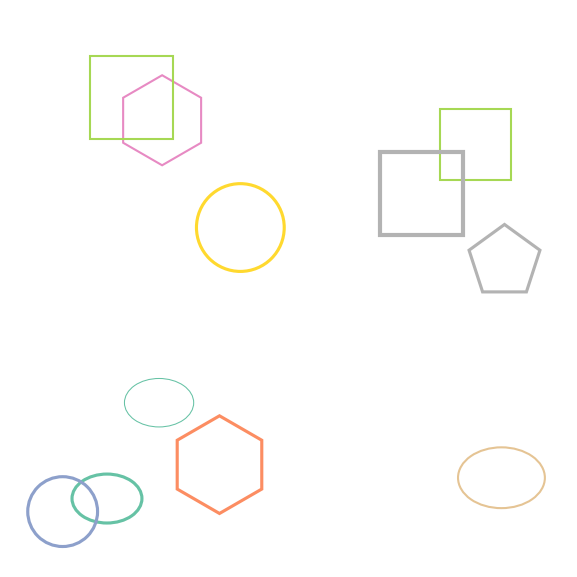[{"shape": "oval", "thickness": 0.5, "radius": 0.3, "center": [0.275, 0.302]}, {"shape": "oval", "thickness": 1.5, "radius": 0.3, "center": [0.185, 0.136]}, {"shape": "hexagon", "thickness": 1.5, "radius": 0.42, "center": [0.38, 0.195]}, {"shape": "circle", "thickness": 1.5, "radius": 0.3, "center": [0.108, 0.113]}, {"shape": "hexagon", "thickness": 1, "radius": 0.39, "center": [0.281, 0.791]}, {"shape": "square", "thickness": 1, "radius": 0.31, "center": [0.823, 0.749]}, {"shape": "square", "thickness": 1, "radius": 0.36, "center": [0.227, 0.831]}, {"shape": "circle", "thickness": 1.5, "radius": 0.38, "center": [0.416, 0.605]}, {"shape": "oval", "thickness": 1, "radius": 0.38, "center": [0.868, 0.172]}, {"shape": "pentagon", "thickness": 1.5, "radius": 0.32, "center": [0.874, 0.546]}, {"shape": "square", "thickness": 2, "radius": 0.36, "center": [0.73, 0.665]}]